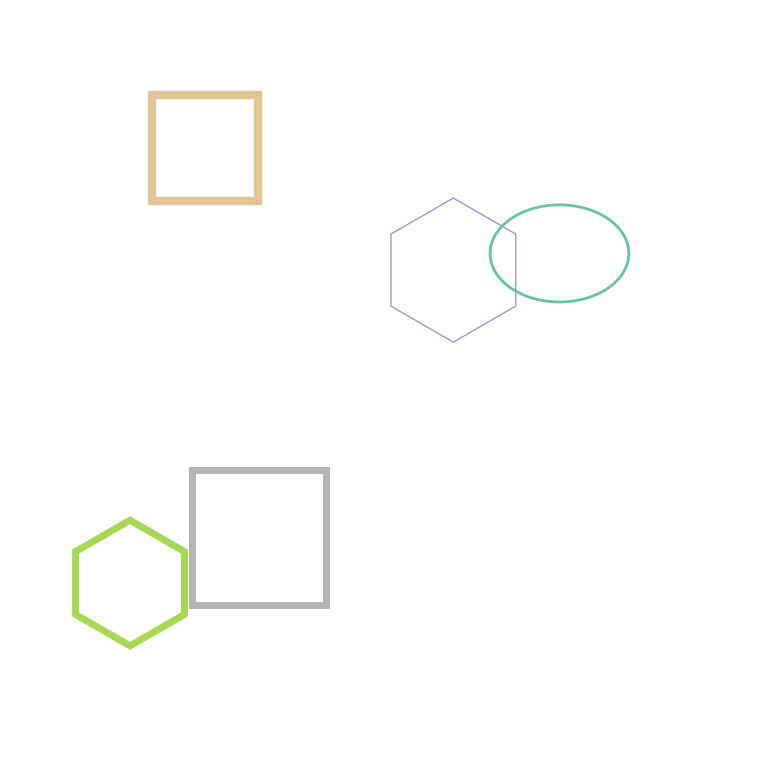[{"shape": "oval", "thickness": 1, "radius": 0.45, "center": [0.727, 0.671]}, {"shape": "hexagon", "thickness": 0.5, "radius": 0.47, "center": [0.589, 0.649]}, {"shape": "hexagon", "thickness": 2.5, "radius": 0.41, "center": [0.169, 0.243]}, {"shape": "square", "thickness": 3, "radius": 0.34, "center": [0.266, 0.808]}, {"shape": "square", "thickness": 2.5, "radius": 0.44, "center": [0.336, 0.302]}]